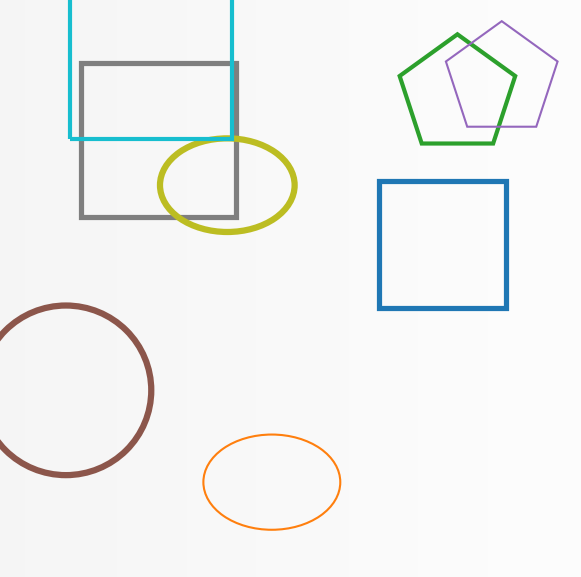[{"shape": "square", "thickness": 2.5, "radius": 0.55, "center": [0.761, 0.576]}, {"shape": "oval", "thickness": 1, "radius": 0.59, "center": [0.468, 0.164]}, {"shape": "pentagon", "thickness": 2, "radius": 0.52, "center": [0.787, 0.835]}, {"shape": "pentagon", "thickness": 1, "radius": 0.51, "center": [0.863, 0.861]}, {"shape": "circle", "thickness": 3, "radius": 0.73, "center": [0.113, 0.323]}, {"shape": "square", "thickness": 2.5, "radius": 0.67, "center": [0.272, 0.757]}, {"shape": "oval", "thickness": 3, "radius": 0.58, "center": [0.391, 0.678]}, {"shape": "square", "thickness": 2, "radius": 0.7, "center": [0.26, 0.898]}]